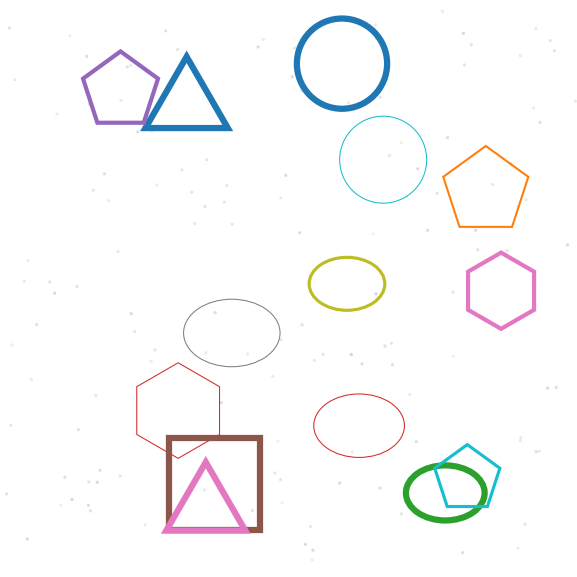[{"shape": "circle", "thickness": 3, "radius": 0.39, "center": [0.592, 0.889]}, {"shape": "triangle", "thickness": 3, "radius": 0.41, "center": [0.323, 0.819]}, {"shape": "pentagon", "thickness": 1, "radius": 0.39, "center": [0.841, 0.669]}, {"shape": "oval", "thickness": 3, "radius": 0.34, "center": [0.771, 0.146]}, {"shape": "oval", "thickness": 0.5, "radius": 0.39, "center": [0.622, 0.262]}, {"shape": "hexagon", "thickness": 0.5, "radius": 0.41, "center": [0.309, 0.288]}, {"shape": "pentagon", "thickness": 2, "radius": 0.34, "center": [0.209, 0.842]}, {"shape": "square", "thickness": 3, "radius": 0.4, "center": [0.372, 0.161]}, {"shape": "triangle", "thickness": 3, "radius": 0.4, "center": [0.356, 0.12]}, {"shape": "hexagon", "thickness": 2, "radius": 0.33, "center": [0.868, 0.496]}, {"shape": "oval", "thickness": 0.5, "radius": 0.42, "center": [0.401, 0.423]}, {"shape": "oval", "thickness": 1.5, "radius": 0.33, "center": [0.601, 0.508]}, {"shape": "circle", "thickness": 0.5, "radius": 0.38, "center": [0.663, 0.723]}, {"shape": "pentagon", "thickness": 1.5, "radius": 0.3, "center": [0.809, 0.17]}]